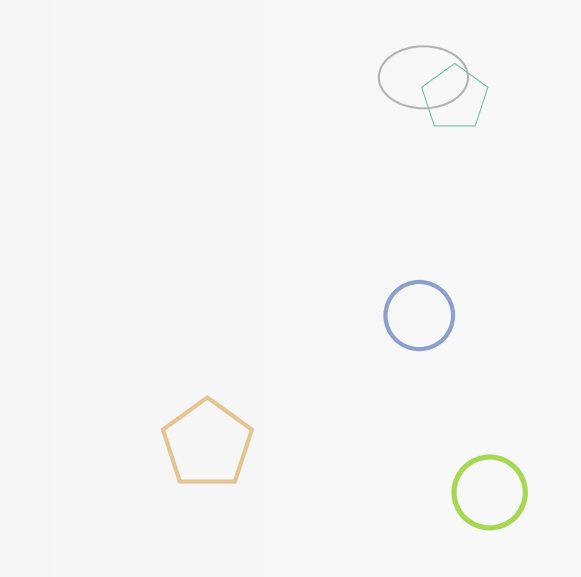[{"shape": "pentagon", "thickness": 0.5, "radius": 0.3, "center": [0.782, 0.83]}, {"shape": "circle", "thickness": 2, "radius": 0.29, "center": [0.721, 0.453]}, {"shape": "circle", "thickness": 2.5, "radius": 0.31, "center": [0.842, 0.146]}, {"shape": "pentagon", "thickness": 2, "radius": 0.4, "center": [0.357, 0.23]}, {"shape": "oval", "thickness": 1, "radius": 0.38, "center": [0.728, 0.865]}]